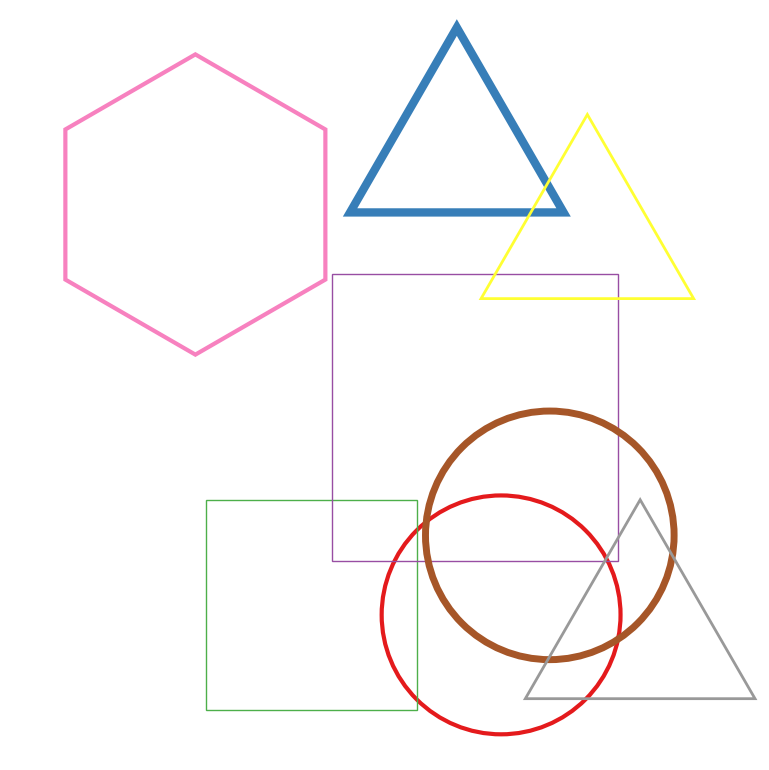[{"shape": "circle", "thickness": 1.5, "radius": 0.78, "center": [0.651, 0.201]}, {"shape": "triangle", "thickness": 3, "radius": 0.8, "center": [0.593, 0.804]}, {"shape": "square", "thickness": 0.5, "radius": 0.68, "center": [0.404, 0.214]}, {"shape": "square", "thickness": 0.5, "radius": 0.93, "center": [0.617, 0.458]}, {"shape": "triangle", "thickness": 1, "radius": 0.8, "center": [0.763, 0.692]}, {"shape": "circle", "thickness": 2.5, "radius": 0.81, "center": [0.714, 0.305]}, {"shape": "hexagon", "thickness": 1.5, "radius": 0.97, "center": [0.254, 0.734]}, {"shape": "triangle", "thickness": 1, "radius": 0.86, "center": [0.831, 0.179]}]